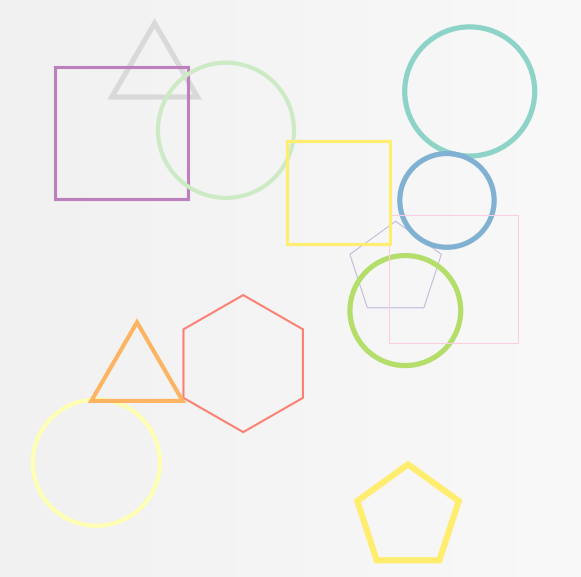[{"shape": "circle", "thickness": 2.5, "radius": 0.56, "center": [0.808, 0.841]}, {"shape": "circle", "thickness": 2, "radius": 0.55, "center": [0.166, 0.198]}, {"shape": "pentagon", "thickness": 0.5, "radius": 0.41, "center": [0.681, 0.533]}, {"shape": "hexagon", "thickness": 1, "radius": 0.59, "center": [0.418, 0.37]}, {"shape": "circle", "thickness": 2.5, "radius": 0.41, "center": [0.769, 0.652]}, {"shape": "triangle", "thickness": 2, "radius": 0.45, "center": [0.236, 0.35]}, {"shape": "circle", "thickness": 2.5, "radius": 0.48, "center": [0.697, 0.461]}, {"shape": "square", "thickness": 0.5, "radius": 0.55, "center": [0.781, 0.516]}, {"shape": "triangle", "thickness": 2.5, "radius": 0.43, "center": [0.266, 0.874]}, {"shape": "square", "thickness": 1.5, "radius": 0.57, "center": [0.209, 0.769]}, {"shape": "circle", "thickness": 2, "radius": 0.59, "center": [0.389, 0.774]}, {"shape": "square", "thickness": 1.5, "radius": 0.44, "center": [0.582, 0.666]}, {"shape": "pentagon", "thickness": 3, "radius": 0.46, "center": [0.702, 0.103]}]